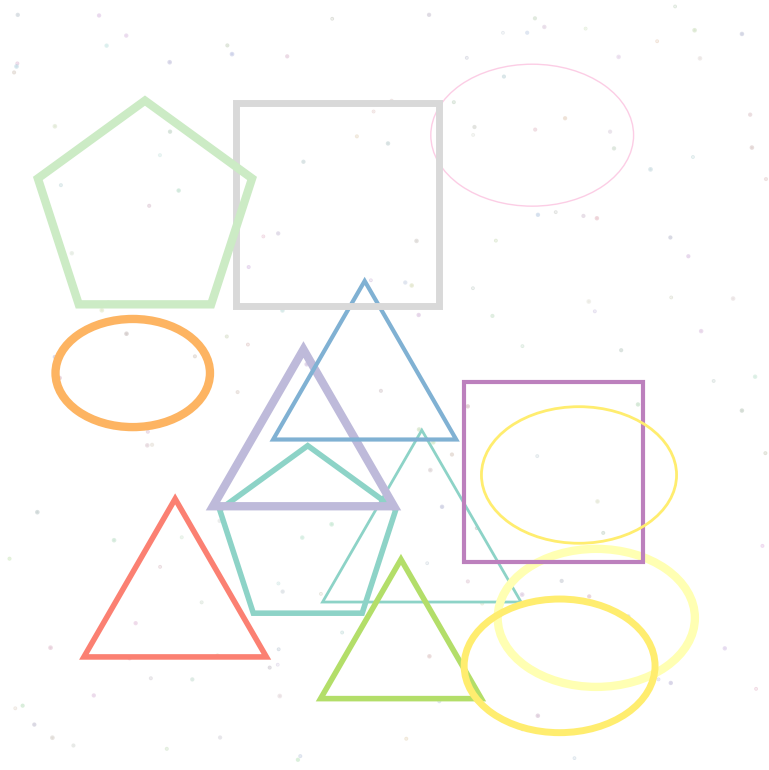[{"shape": "triangle", "thickness": 1, "radius": 0.74, "center": [0.548, 0.293]}, {"shape": "pentagon", "thickness": 2, "radius": 0.6, "center": [0.4, 0.301]}, {"shape": "oval", "thickness": 3, "radius": 0.64, "center": [0.774, 0.198]}, {"shape": "triangle", "thickness": 3, "radius": 0.68, "center": [0.394, 0.41]}, {"shape": "triangle", "thickness": 2, "radius": 0.68, "center": [0.227, 0.215]}, {"shape": "triangle", "thickness": 1.5, "radius": 0.69, "center": [0.474, 0.498]}, {"shape": "oval", "thickness": 3, "radius": 0.5, "center": [0.172, 0.516]}, {"shape": "triangle", "thickness": 2, "radius": 0.6, "center": [0.521, 0.153]}, {"shape": "oval", "thickness": 0.5, "radius": 0.66, "center": [0.691, 0.824]}, {"shape": "square", "thickness": 2.5, "radius": 0.66, "center": [0.438, 0.734]}, {"shape": "square", "thickness": 1.5, "radius": 0.58, "center": [0.719, 0.387]}, {"shape": "pentagon", "thickness": 3, "radius": 0.73, "center": [0.188, 0.723]}, {"shape": "oval", "thickness": 1, "radius": 0.63, "center": [0.752, 0.383]}, {"shape": "oval", "thickness": 2.5, "radius": 0.62, "center": [0.727, 0.135]}]